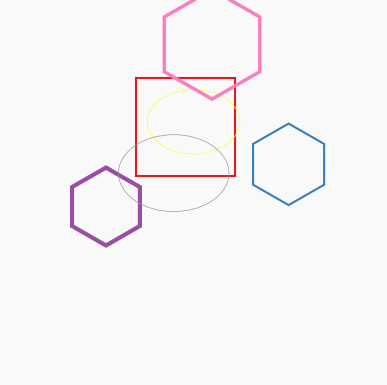[{"shape": "square", "thickness": 1.5, "radius": 0.64, "center": [0.479, 0.671]}, {"shape": "hexagon", "thickness": 1.5, "radius": 0.53, "center": [0.745, 0.573]}, {"shape": "hexagon", "thickness": 3, "radius": 0.51, "center": [0.273, 0.464]}, {"shape": "oval", "thickness": 0.5, "radius": 0.6, "center": [0.5, 0.684]}, {"shape": "hexagon", "thickness": 2.5, "radius": 0.71, "center": [0.547, 0.885]}, {"shape": "oval", "thickness": 0.5, "radius": 0.71, "center": [0.448, 0.55]}]